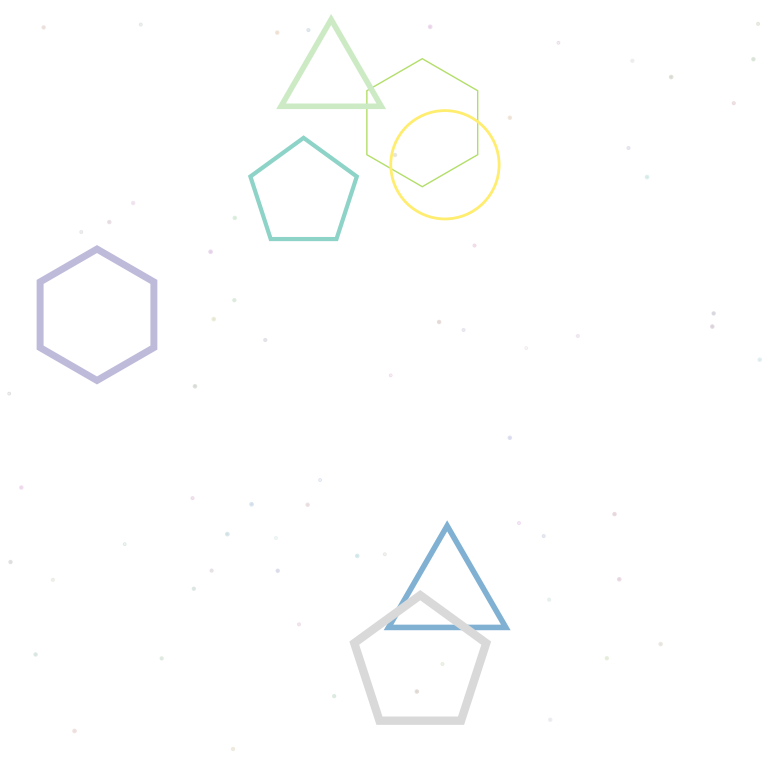[{"shape": "pentagon", "thickness": 1.5, "radius": 0.36, "center": [0.394, 0.748]}, {"shape": "hexagon", "thickness": 2.5, "radius": 0.43, "center": [0.126, 0.591]}, {"shape": "triangle", "thickness": 2, "radius": 0.44, "center": [0.581, 0.229]}, {"shape": "hexagon", "thickness": 0.5, "radius": 0.42, "center": [0.548, 0.841]}, {"shape": "pentagon", "thickness": 3, "radius": 0.45, "center": [0.546, 0.137]}, {"shape": "triangle", "thickness": 2, "radius": 0.38, "center": [0.43, 0.9]}, {"shape": "circle", "thickness": 1, "radius": 0.35, "center": [0.578, 0.786]}]